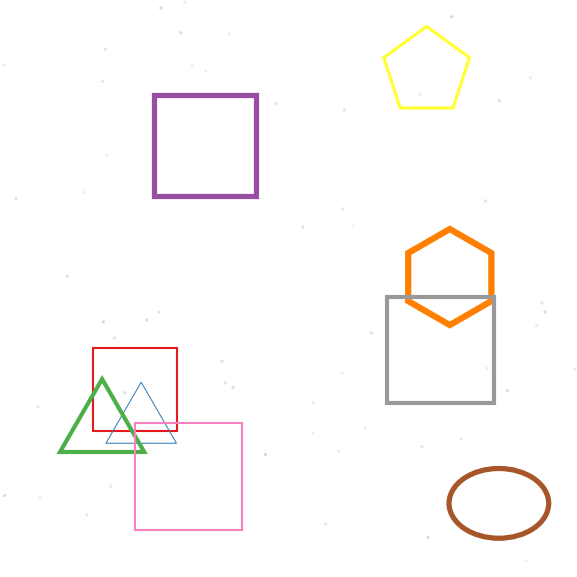[{"shape": "square", "thickness": 1, "radius": 0.36, "center": [0.234, 0.325]}, {"shape": "triangle", "thickness": 0.5, "radius": 0.35, "center": [0.244, 0.267]}, {"shape": "triangle", "thickness": 2, "radius": 0.42, "center": [0.177, 0.259]}, {"shape": "square", "thickness": 2.5, "radius": 0.44, "center": [0.355, 0.747]}, {"shape": "hexagon", "thickness": 3, "radius": 0.42, "center": [0.779, 0.519]}, {"shape": "pentagon", "thickness": 1.5, "radius": 0.39, "center": [0.739, 0.875]}, {"shape": "oval", "thickness": 2.5, "radius": 0.43, "center": [0.864, 0.128]}, {"shape": "square", "thickness": 1, "radius": 0.46, "center": [0.327, 0.174]}, {"shape": "square", "thickness": 2, "radius": 0.46, "center": [0.763, 0.394]}]